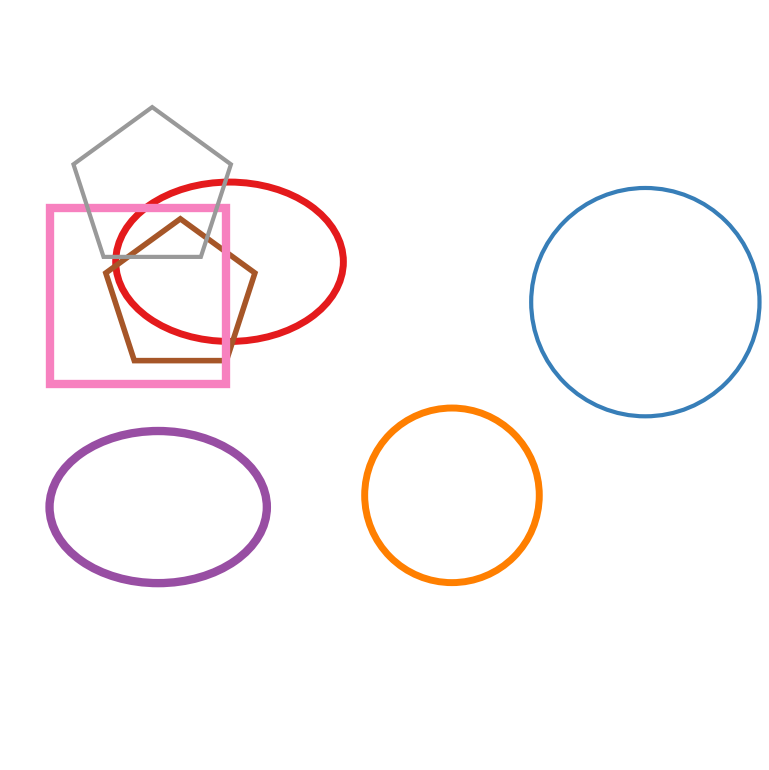[{"shape": "oval", "thickness": 2.5, "radius": 0.74, "center": [0.298, 0.66]}, {"shape": "circle", "thickness": 1.5, "radius": 0.74, "center": [0.838, 0.608]}, {"shape": "oval", "thickness": 3, "radius": 0.71, "center": [0.205, 0.341]}, {"shape": "circle", "thickness": 2.5, "radius": 0.57, "center": [0.587, 0.357]}, {"shape": "pentagon", "thickness": 2, "radius": 0.51, "center": [0.234, 0.614]}, {"shape": "square", "thickness": 3, "radius": 0.57, "center": [0.179, 0.616]}, {"shape": "pentagon", "thickness": 1.5, "radius": 0.54, "center": [0.198, 0.753]}]